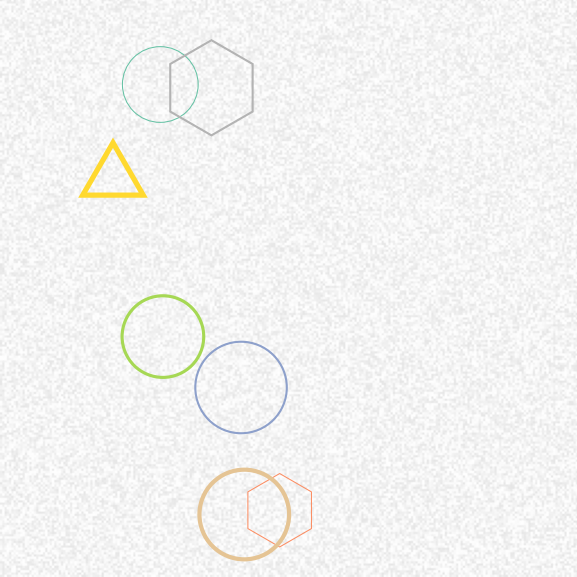[{"shape": "circle", "thickness": 0.5, "radius": 0.33, "center": [0.278, 0.853]}, {"shape": "hexagon", "thickness": 0.5, "radius": 0.32, "center": [0.484, 0.116]}, {"shape": "circle", "thickness": 1, "radius": 0.4, "center": [0.417, 0.328]}, {"shape": "circle", "thickness": 1.5, "radius": 0.35, "center": [0.282, 0.416]}, {"shape": "triangle", "thickness": 2.5, "radius": 0.3, "center": [0.196, 0.691]}, {"shape": "circle", "thickness": 2, "radius": 0.39, "center": [0.423, 0.108]}, {"shape": "hexagon", "thickness": 1, "radius": 0.41, "center": [0.366, 0.847]}]